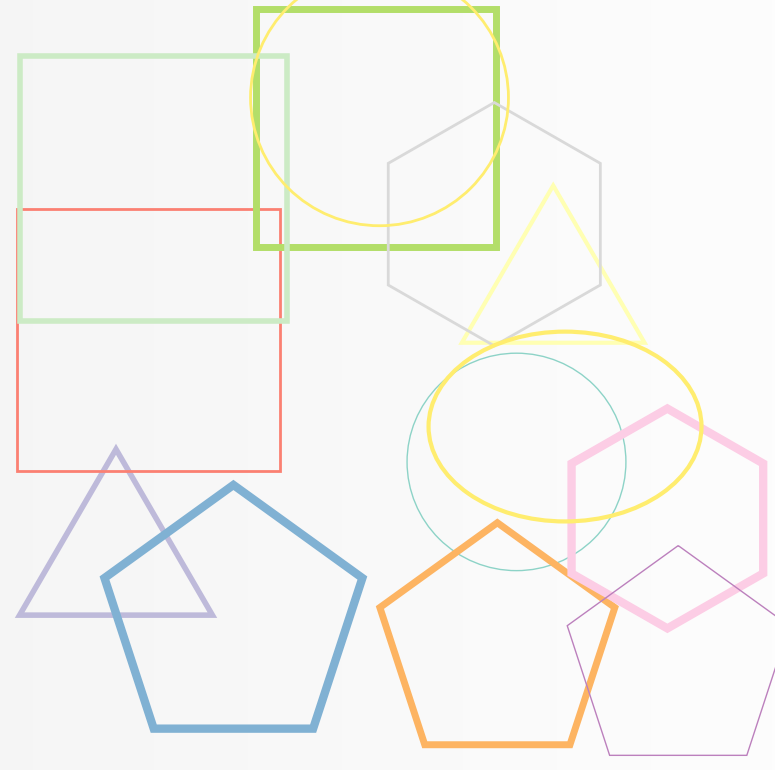[{"shape": "circle", "thickness": 0.5, "radius": 0.71, "center": [0.666, 0.4]}, {"shape": "triangle", "thickness": 1.5, "radius": 0.68, "center": [0.714, 0.623]}, {"shape": "triangle", "thickness": 2, "radius": 0.72, "center": [0.15, 0.273]}, {"shape": "square", "thickness": 1, "radius": 0.85, "center": [0.192, 0.558]}, {"shape": "pentagon", "thickness": 3, "radius": 0.87, "center": [0.301, 0.195]}, {"shape": "pentagon", "thickness": 2.5, "radius": 0.8, "center": [0.642, 0.162]}, {"shape": "square", "thickness": 2.5, "radius": 0.77, "center": [0.486, 0.834]}, {"shape": "hexagon", "thickness": 3, "radius": 0.71, "center": [0.861, 0.327]}, {"shape": "hexagon", "thickness": 1, "radius": 0.79, "center": [0.638, 0.709]}, {"shape": "pentagon", "thickness": 0.5, "radius": 0.75, "center": [0.875, 0.141]}, {"shape": "square", "thickness": 2, "radius": 0.86, "center": [0.198, 0.755]}, {"shape": "circle", "thickness": 1, "radius": 0.83, "center": [0.49, 0.873]}, {"shape": "oval", "thickness": 1.5, "radius": 0.88, "center": [0.729, 0.446]}]